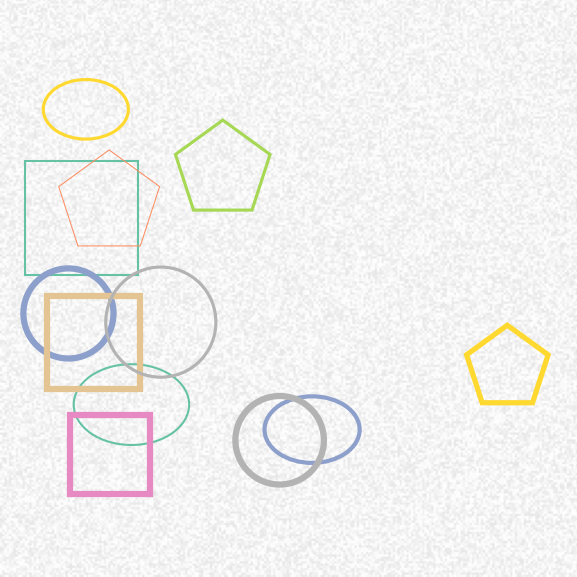[{"shape": "square", "thickness": 1, "radius": 0.49, "center": [0.141, 0.621]}, {"shape": "oval", "thickness": 1, "radius": 0.5, "center": [0.228, 0.299]}, {"shape": "pentagon", "thickness": 0.5, "radius": 0.46, "center": [0.189, 0.648]}, {"shape": "oval", "thickness": 2, "radius": 0.41, "center": [0.54, 0.255]}, {"shape": "circle", "thickness": 3, "radius": 0.39, "center": [0.119, 0.456]}, {"shape": "square", "thickness": 3, "radius": 0.34, "center": [0.19, 0.212]}, {"shape": "pentagon", "thickness": 1.5, "radius": 0.43, "center": [0.386, 0.705]}, {"shape": "oval", "thickness": 1.5, "radius": 0.37, "center": [0.149, 0.81]}, {"shape": "pentagon", "thickness": 2.5, "radius": 0.37, "center": [0.878, 0.362]}, {"shape": "square", "thickness": 3, "radius": 0.4, "center": [0.161, 0.407]}, {"shape": "circle", "thickness": 3, "radius": 0.38, "center": [0.484, 0.237]}, {"shape": "circle", "thickness": 1.5, "radius": 0.48, "center": [0.278, 0.441]}]